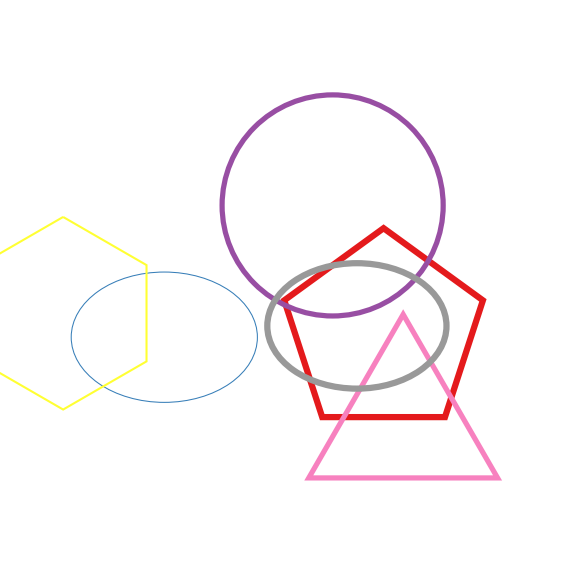[{"shape": "pentagon", "thickness": 3, "radius": 0.9, "center": [0.664, 0.423]}, {"shape": "oval", "thickness": 0.5, "radius": 0.81, "center": [0.285, 0.415]}, {"shape": "circle", "thickness": 2.5, "radius": 0.96, "center": [0.576, 0.643]}, {"shape": "hexagon", "thickness": 1, "radius": 0.83, "center": [0.109, 0.457]}, {"shape": "triangle", "thickness": 2.5, "radius": 0.94, "center": [0.698, 0.266]}, {"shape": "oval", "thickness": 3, "radius": 0.78, "center": [0.618, 0.435]}]